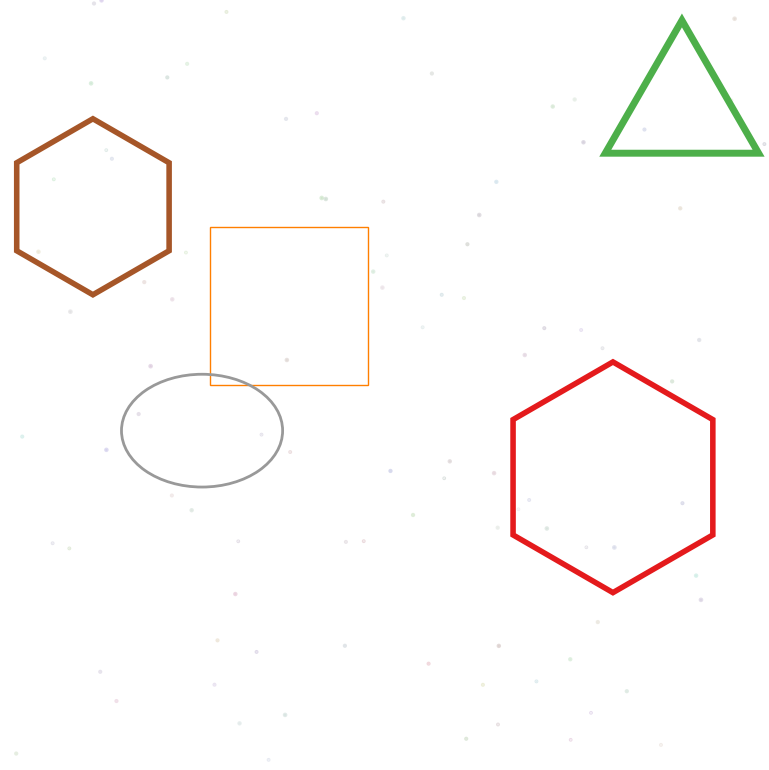[{"shape": "hexagon", "thickness": 2, "radius": 0.75, "center": [0.796, 0.38]}, {"shape": "triangle", "thickness": 2.5, "radius": 0.57, "center": [0.886, 0.859]}, {"shape": "square", "thickness": 0.5, "radius": 0.51, "center": [0.375, 0.603]}, {"shape": "hexagon", "thickness": 2, "radius": 0.57, "center": [0.121, 0.731]}, {"shape": "oval", "thickness": 1, "radius": 0.52, "center": [0.262, 0.441]}]